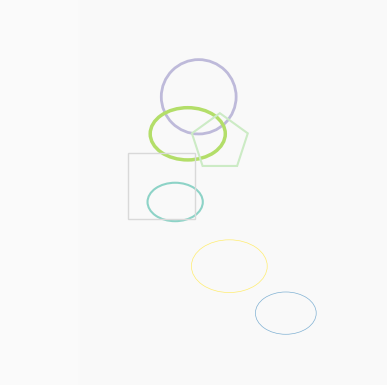[{"shape": "oval", "thickness": 1.5, "radius": 0.36, "center": [0.452, 0.475]}, {"shape": "circle", "thickness": 2, "radius": 0.48, "center": [0.513, 0.749]}, {"shape": "oval", "thickness": 0.5, "radius": 0.39, "center": [0.738, 0.187]}, {"shape": "oval", "thickness": 2.5, "radius": 0.48, "center": [0.485, 0.652]}, {"shape": "square", "thickness": 1, "radius": 0.43, "center": [0.417, 0.516]}, {"shape": "pentagon", "thickness": 1.5, "radius": 0.38, "center": [0.567, 0.63]}, {"shape": "oval", "thickness": 0.5, "radius": 0.49, "center": [0.592, 0.309]}]